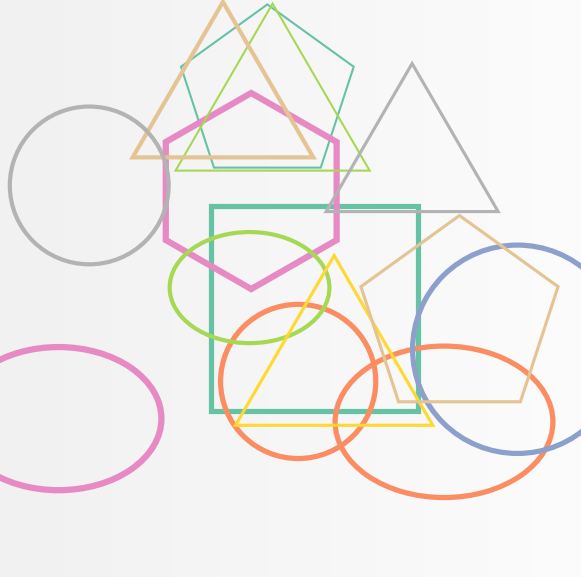[{"shape": "square", "thickness": 2.5, "radius": 0.89, "center": [0.541, 0.464]}, {"shape": "pentagon", "thickness": 1, "radius": 0.78, "center": [0.46, 0.835]}, {"shape": "circle", "thickness": 2.5, "radius": 0.67, "center": [0.513, 0.339]}, {"shape": "oval", "thickness": 2.5, "radius": 0.94, "center": [0.764, 0.269]}, {"shape": "circle", "thickness": 2.5, "radius": 0.9, "center": [0.89, 0.394]}, {"shape": "hexagon", "thickness": 3, "radius": 0.85, "center": [0.432, 0.668]}, {"shape": "oval", "thickness": 3, "radius": 0.89, "center": [0.101, 0.274]}, {"shape": "triangle", "thickness": 1, "radius": 0.96, "center": [0.469, 0.8]}, {"shape": "oval", "thickness": 2, "radius": 0.69, "center": [0.429, 0.501]}, {"shape": "triangle", "thickness": 1.5, "radius": 0.98, "center": [0.575, 0.361]}, {"shape": "pentagon", "thickness": 1.5, "radius": 0.89, "center": [0.791, 0.448]}, {"shape": "triangle", "thickness": 2, "radius": 0.9, "center": [0.384, 0.816]}, {"shape": "triangle", "thickness": 1.5, "radius": 0.85, "center": [0.709, 0.718]}, {"shape": "circle", "thickness": 2, "radius": 0.68, "center": [0.154, 0.678]}]